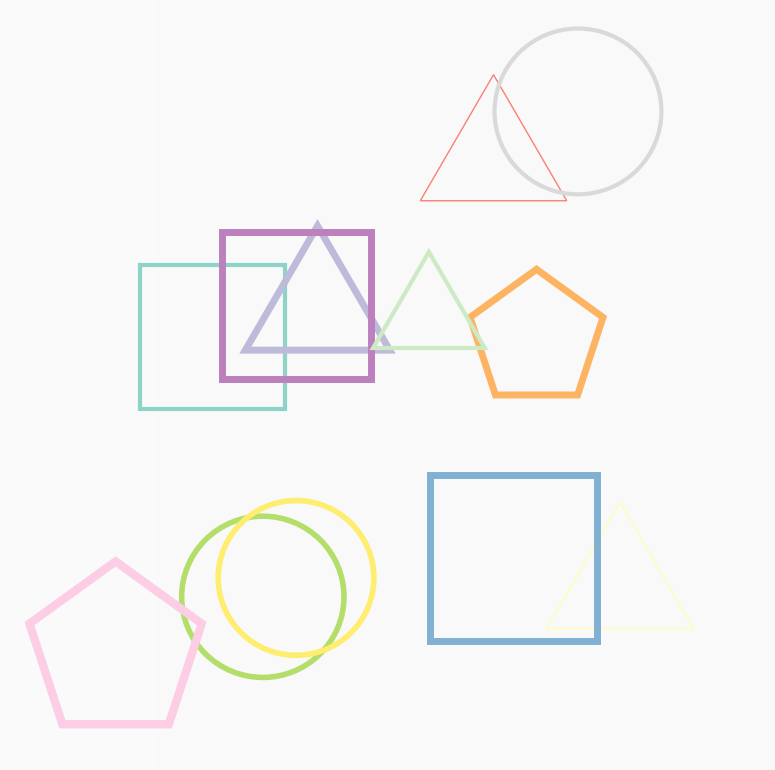[{"shape": "square", "thickness": 1.5, "radius": 0.47, "center": [0.274, 0.563]}, {"shape": "triangle", "thickness": 0.5, "radius": 0.55, "center": [0.8, 0.238]}, {"shape": "triangle", "thickness": 2.5, "radius": 0.54, "center": [0.41, 0.599]}, {"shape": "triangle", "thickness": 0.5, "radius": 0.55, "center": [0.637, 0.794]}, {"shape": "square", "thickness": 2.5, "radius": 0.54, "center": [0.663, 0.275]}, {"shape": "pentagon", "thickness": 2.5, "radius": 0.45, "center": [0.692, 0.56]}, {"shape": "circle", "thickness": 2, "radius": 0.52, "center": [0.339, 0.225]}, {"shape": "pentagon", "thickness": 3, "radius": 0.58, "center": [0.149, 0.154]}, {"shape": "circle", "thickness": 1.5, "radius": 0.54, "center": [0.746, 0.855]}, {"shape": "square", "thickness": 2.5, "radius": 0.48, "center": [0.383, 0.603]}, {"shape": "triangle", "thickness": 1.5, "radius": 0.42, "center": [0.553, 0.59]}, {"shape": "circle", "thickness": 2, "radius": 0.5, "center": [0.382, 0.249]}]